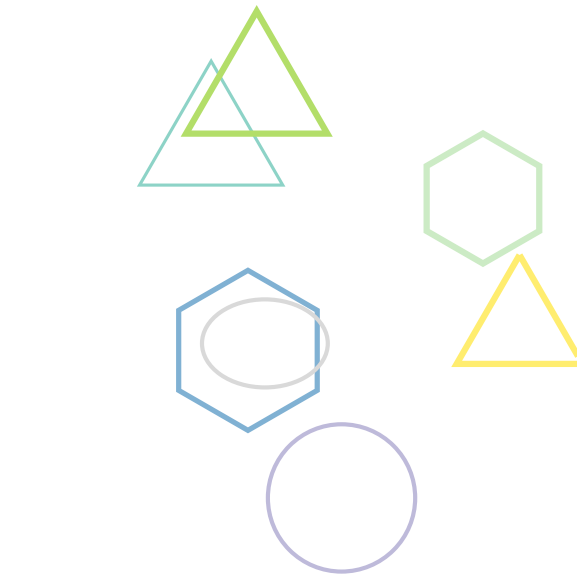[{"shape": "triangle", "thickness": 1.5, "radius": 0.72, "center": [0.366, 0.75]}, {"shape": "circle", "thickness": 2, "radius": 0.64, "center": [0.591, 0.137]}, {"shape": "hexagon", "thickness": 2.5, "radius": 0.69, "center": [0.429, 0.392]}, {"shape": "triangle", "thickness": 3, "radius": 0.71, "center": [0.445, 0.838]}, {"shape": "oval", "thickness": 2, "radius": 0.54, "center": [0.459, 0.404]}, {"shape": "hexagon", "thickness": 3, "radius": 0.56, "center": [0.836, 0.655]}, {"shape": "triangle", "thickness": 3, "radius": 0.63, "center": [0.9, 0.432]}]